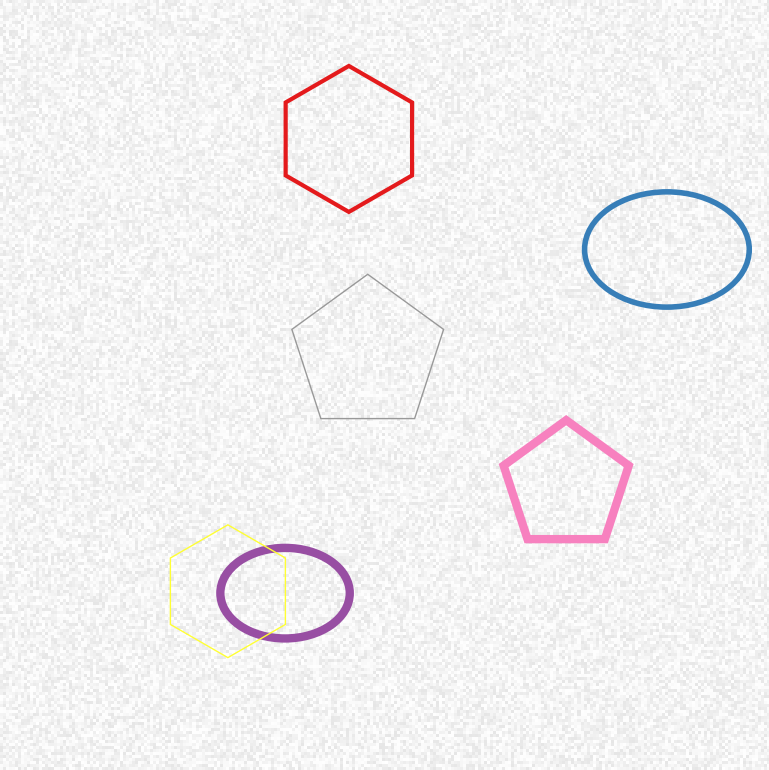[{"shape": "hexagon", "thickness": 1.5, "radius": 0.47, "center": [0.453, 0.82]}, {"shape": "oval", "thickness": 2, "radius": 0.53, "center": [0.866, 0.676]}, {"shape": "oval", "thickness": 3, "radius": 0.42, "center": [0.37, 0.23]}, {"shape": "hexagon", "thickness": 0.5, "radius": 0.43, "center": [0.296, 0.232]}, {"shape": "pentagon", "thickness": 3, "radius": 0.43, "center": [0.735, 0.369]}, {"shape": "pentagon", "thickness": 0.5, "radius": 0.52, "center": [0.478, 0.54]}]